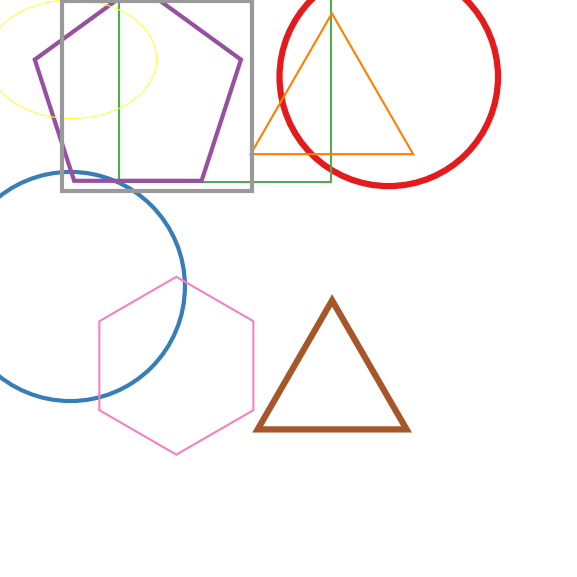[{"shape": "circle", "thickness": 3, "radius": 0.95, "center": [0.673, 0.866]}, {"shape": "circle", "thickness": 2, "radius": 0.99, "center": [0.122, 0.503]}, {"shape": "square", "thickness": 1, "radius": 0.92, "center": [0.39, 0.868]}, {"shape": "pentagon", "thickness": 2, "radius": 0.94, "center": [0.239, 0.838]}, {"shape": "triangle", "thickness": 1, "radius": 0.81, "center": [0.575, 0.813]}, {"shape": "oval", "thickness": 0.5, "radius": 0.73, "center": [0.124, 0.897]}, {"shape": "triangle", "thickness": 3, "radius": 0.74, "center": [0.575, 0.33]}, {"shape": "hexagon", "thickness": 1, "radius": 0.77, "center": [0.305, 0.366]}, {"shape": "square", "thickness": 2, "radius": 0.82, "center": [0.272, 0.832]}]